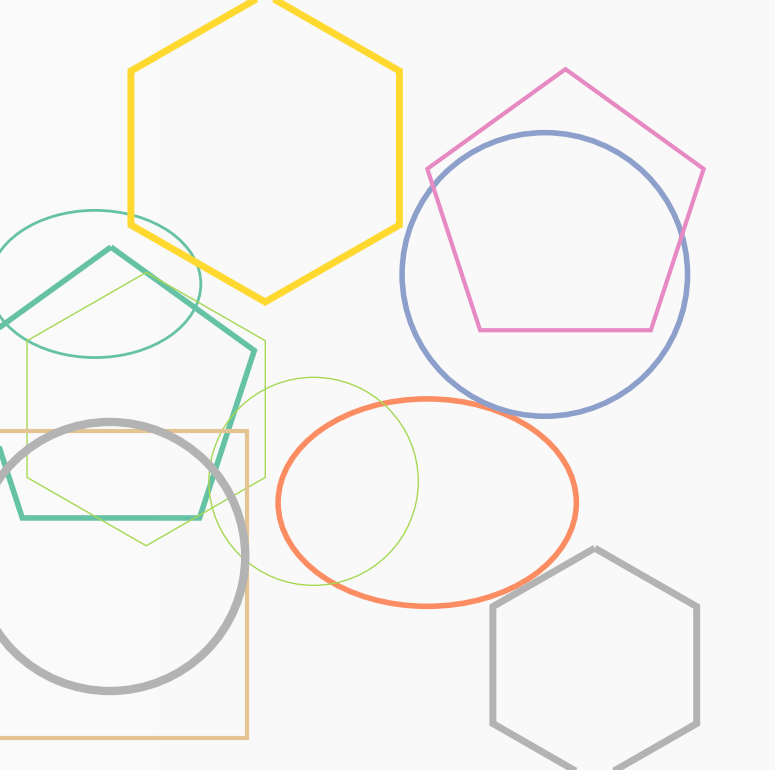[{"shape": "pentagon", "thickness": 2, "radius": 0.97, "center": [0.143, 0.485]}, {"shape": "oval", "thickness": 1, "radius": 0.68, "center": [0.123, 0.631]}, {"shape": "oval", "thickness": 2, "radius": 0.96, "center": [0.551, 0.347]}, {"shape": "circle", "thickness": 2, "radius": 0.92, "center": [0.703, 0.644]}, {"shape": "pentagon", "thickness": 1.5, "radius": 0.94, "center": [0.73, 0.723]}, {"shape": "hexagon", "thickness": 0.5, "radius": 0.89, "center": [0.189, 0.469]}, {"shape": "circle", "thickness": 0.5, "radius": 0.68, "center": [0.405, 0.375]}, {"shape": "hexagon", "thickness": 2.5, "radius": 1.0, "center": [0.342, 0.808]}, {"shape": "square", "thickness": 1.5, "radius": 1.0, "center": [0.12, 0.241]}, {"shape": "hexagon", "thickness": 2.5, "radius": 0.76, "center": [0.767, 0.136]}, {"shape": "circle", "thickness": 3, "radius": 0.87, "center": [0.142, 0.277]}]